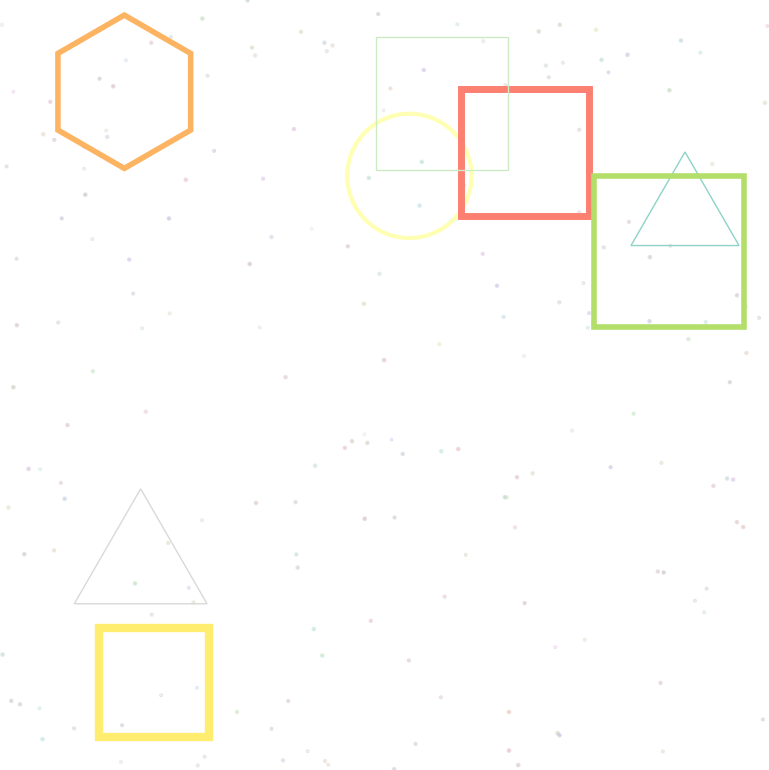[{"shape": "triangle", "thickness": 0.5, "radius": 0.41, "center": [0.89, 0.722]}, {"shape": "circle", "thickness": 1.5, "radius": 0.4, "center": [0.532, 0.772]}, {"shape": "square", "thickness": 2.5, "radius": 0.41, "center": [0.682, 0.802]}, {"shape": "hexagon", "thickness": 2, "radius": 0.5, "center": [0.161, 0.881]}, {"shape": "square", "thickness": 2, "radius": 0.49, "center": [0.869, 0.674]}, {"shape": "triangle", "thickness": 0.5, "radius": 0.5, "center": [0.183, 0.266]}, {"shape": "square", "thickness": 0.5, "radius": 0.43, "center": [0.574, 0.866]}, {"shape": "square", "thickness": 3, "radius": 0.35, "center": [0.2, 0.114]}]